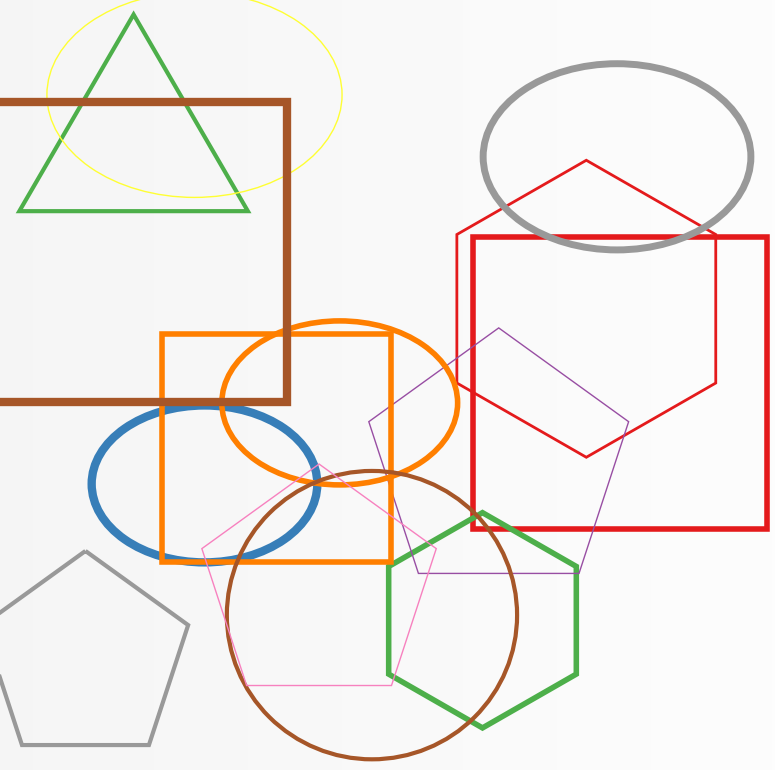[{"shape": "square", "thickness": 2, "radius": 0.95, "center": [0.8, 0.502]}, {"shape": "hexagon", "thickness": 1, "radius": 0.96, "center": [0.757, 0.599]}, {"shape": "oval", "thickness": 3, "radius": 0.73, "center": [0.264, 0.372]}, {"shape": "hexagon", "thickness": 2, "radius": 0.7, "center": [0.623, 0.194]}, {"shape": "triangle", "thickness": 1.5, "radius": 0.85, "center": [0.172, 0.811]}, {"shape": "pentagon", "thickness": 0.5, "radius": 0.88, "center": [0.644, 0.398]}, {"shape": "oval", "thickness": 2, "radius": 0.76, "center": [0.438, 0.477]}, {"shape": "square", "thickness": 2, "radius": 0.74, "center": [0.357, 0.419]}, {"shape": "oval", "thickness": 0.5, "radius": 0.95, "center": [0.251, 0.877]}, {"shape": "circle", "thickness": 1.5, "radius": 0.94, "center": [0.48, 0.201]}, {"shape": "square", "thickness": 3, "radius": 0.97, "center": [0.176, 0.673]}, {"shape": "pentagon", "thickness": 0.5, "radius": 0.8, "center": [0.412, 0.238]}, {"shape": "pentagon", "thickness": 1.5, "radius": 0.7, "center": [0.11, 0.145]}, {"shape": "oval", "thickness": 2.5, "radius": 0.86, "center": [0.796, 0.796]}]